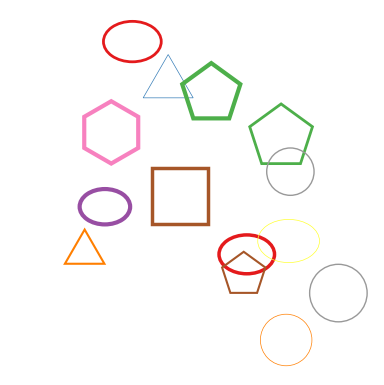[{"shape": "oval", "thickness": 2, "radius": 0.38, "center": [0.344, 0.892]}, {"shape": "oval", "thickness": 2.5, "radius": 0.36, "center": [0.641, 0.339]}, {"shape": "triangle", "thickness": 0.5, "radius": 0.37, "center": [0.437, 0.783]}, {"shape": "pentagon", "thickness": 2, "radius": 0.43, "center": [0.73, 0.644]}, {"shape": "pentagon", "thickness": 3, "radius": 0.4, "center": [0.549, 0.757]}, {"shape": "oval", "thickness": 3, "radius": 0.33, "center": [0.272, 0.463]}, {"shape": "circle", "thickness": 0.5, "radius": 0.33, "center": [0.743, 0.117]}, {"shape": "triangle", "thickness": 1.5, "radius": 0.3, "center": [0.22, 0.345]}, {"shape": "oval", "thickness": 0.5, "radius": 0.4, "center": [0.75, 0.374]}, {"shape": "square", "thickness": 2.5, "radius": 0.36, "center": [0.468, 0.492]}, {"shape": "pentagon", "thickness": 1.5, "radius": 0.3, "center": [0.633, 0.287]}, {"shape": "hexagon", "thickness": 3, "radius": 0.4, "center": [0.289, 0.656]}, {"shape": "circle", "thickness": 1, "radius": 0.37, "center": [0.879, 0.239]}, {"shape": "circle", "thickness": 1, "radius": 0.31, "center": [0.754, 0.554]}]